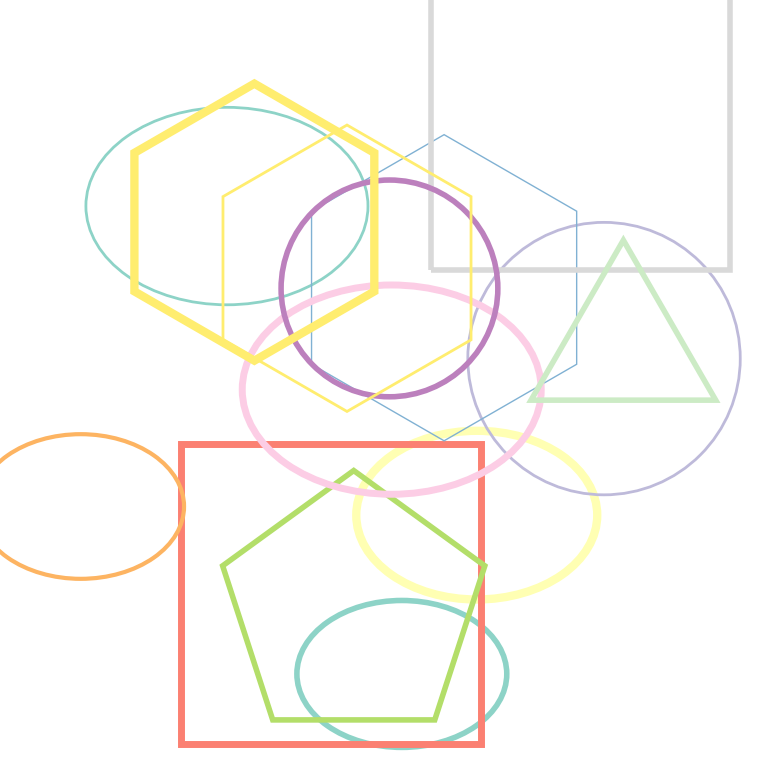[{"shape": "oval", "thickness": 1, "radius": 0.92, "center": [0.295, 0.732]}, {"shape": "oval", "thickness": 2, "radius": 0.68, "center": [0.522, 0.125]}, {"shape": "oval", "thickness": 3, "radius": 0.78, "center": [0.619, 0.331]}, {"shape": "circle", "thickness": 1, "radius": 0.88, "center": [0.784, 0.534]}, {"shape": "square", "thickness": 2.5, "radius": 0.97, "center": [0.43, 0.229]}, {"shape": "hexagon", "thickness": 0.5, "radius": 0.99, "center": [0.577, 0.626]}, {"shape": "oval", "thickness": 1.5, "radius": 0.67, "center": [0.105, 0.342]}, {"shape": "pentagon", "thickness": 2, "radius": 0.9, "center": [0.459, 0.21]}, {"shape": "oval", "thickness": 2.5, "radius": 0.97, "center": [0.509, 0.494]}, {"shape": "square", "thickness": 2, "radius": 0.97, "center": [0.754, 0.843]}, {"shape": "circle", "thickness": 2, "radius": 0.7, "center": [0.506, 0.625]}, {"shape": "triangle", "thickness": 2, "radius": 0.69, "center": [0.81, 0.55]}, {"shape": "hexagon", "thickness": 3, "radius": 0.9, "center": [0.33, 0.712]}, {"shape": "hexagon", "thickness": 1, "radius": 0.93, "center": [0.451, 0.652]}]